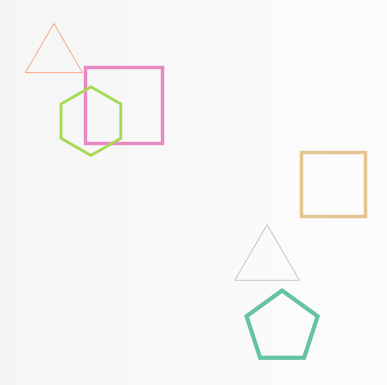[{"shape": "pentagon", "thickness": 3, "radius": 0.48, "center": [0.728, 0.149]}, {"shape": "triangle", "thickness": 0.5, "radius": 0.43, "center": [0.139, 0.854]}, {"shape": "square", "thickness": 2.5, "radius": 0.5, "center": [0.318, 0.727]}, {"shape": "hexagon", "thickness": 2, "radius": 0.45, "center": [0.235, 0.685]}, {"shape": "square", "thickness": 2.5, "radius": 0.41, "center": [0.859, 0.522]}, {"shape": "triangle", "thickness": 0.5, "radius": 0.48, "center": [0.689, 0.32]}]